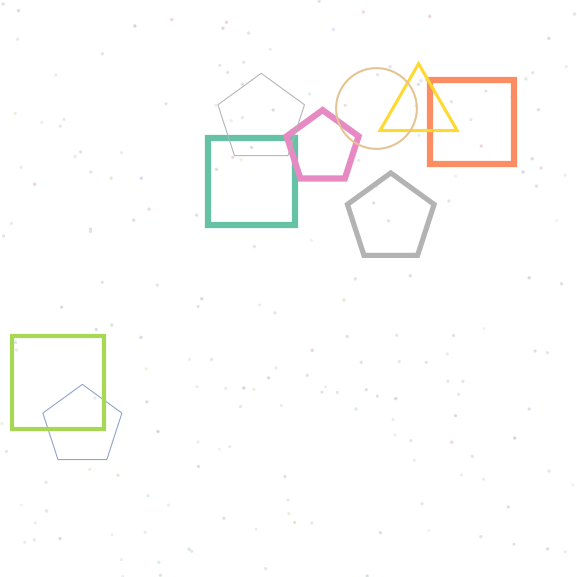[{"shape": "square", "thickness": 3, "radius": 0.38, "center": [0.435, 0.685]}, {"shape": "square", "thickness": 3, "radius": 0.37, "center": [0.817, 0.788]}, {"shape": "pentagon", "thickness": 0.5, "radius": 0.36, "center": [0.143, 0.262]}, {"shape": "pentagon", "thickness": 3, "radius": 0.33, "center": [0.559, 0.743]}, {"shape": "square", "thickness": 2, "radius": 0.4, "center": [0.1, 0.336]}, {"shape": "triangle", "thickness": 1.5, "radius": 0.39, "center": [0.725, 0.812]}, {"shape": "circle", "thickness": 1, "radius": 0.35, "center": [0.652, 0.811]}, {"shape": "pentagon", "thickness": 0.5, "radius": 0.39, "center": [0.452, 0.793]}, {"shape": "pentagon", "thickness": 2.5, "radius": 0.39, "center": [0.677, 0.621]}]